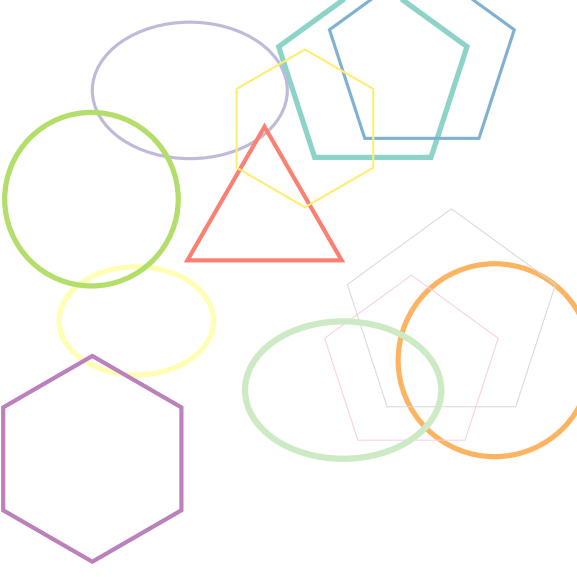[{"shape": "pentagon", "thickness": 2.5, "radius": 0.86, "center": [0.646, 0.865]}, {"shape": "oval", "thickness": 2.5, "radius": 0.67, "center": [0.236, 0.444]}, {"shape": "oval", "thickness": 1.5, "radius": 0.84, "center": [0.329, 0.843]}, {"shape": "triangle", "thickness": 2, "radius": 0.77, "center": [0.458, 0.625]}, {"shape": "pentagon", "thickness": 1.5, "radius": 0.84, "center": [0.73, 0.896]}, {"shape": "circle", "thickness": 2.5, "radius": 0.84, "center": [0.857, 0.375]}, {"shape": "circle", "thickness": 2.5, "radius": 0.75, "center": [0.158, 0.654]}, {"shape": "pentagon", "thickness": 0.5, "radius": 0.79, "center": [0.712, 0.365]}, {"shape": "pentagon", "thickness": 0.5, "radius": 0.95, "center": [0.782, 0.448]}, {"shape": "hexagon", "thickness": 2, "radius": 0.89, "center": [0.16, 0.205]}, {"shape": "oval", "thickness": 3, "radius": 0.85, "center": [0.594, 0.324]}, {"shape": "hexagon", "thickness": 1, "radius": 0.68, "center": [0.528, 0.777]}]